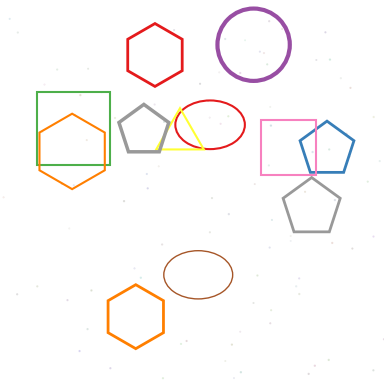[{"shape": "oval", "thickness": 1.5, "radius": 0.45, "center": [0.546, 0.676]}, {"shape": "hexagon", "thickness": 2, "radius": 0.41, "center": [0.403, 0.857]}, {"shape": "pentagon", "thickness": 2, "radius": 0.37, "center": [0.849, 0.612]}, {"shape": "square", "thickness": 1.5, "radius": 0.47, "center": [0.192, 0.665]}, {"shape": "circle", "thickness": 3, "radius": 0.47, "center": [0.659, 0.884]}, {"shape": "hexagon", "thickness": 2, "radius": 0.42, "center": [0.353, 0.177]}, {"shape": "hexagon", "thickness": 1.5, "radius": 0.49, "center": [0.187, 0.607]}, {"shape": "triangle", "thickness": 1.5, "radius": 0.36, "center": [0.468, 0.648]}, {"shape": "oval", "thickness": 1, "radius": 0.45, "center": [0.515, 0.286]}, {"shape": "square", "thickness": 1.5, "radius": 0.36, "center": [0.75, 0.618]}, {"shape": "pentagon", "thickness": 2, "radius": 0.39, "center": [0.81, 0.461]}, {"shape": "pentagon", "thickness": 2.5, "radius": 0.34, "center": [0.374, 0.661]}]